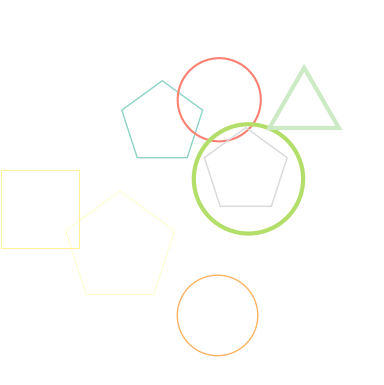[{"shape": "pentagon", "thickness": 1, "radius": 0.55, "center": [0.421, 0.68]}, {"shape": "pentagon", "thickness": 0.5, "radius": 0.74, "center": [0.312, 0.355]}, {"shape": "circle", "thickness": 1.5, "radius": 0.54, "center": [0.569, 0.741]}, {"shape": "circle", "thickness": 1, "radius": 0.52, "center": [0.565, 0.181]}, {"shape": "circle", "thickness": 3, "radius": 0.71, "center": [0.645, 0.535]}, {"shape": "pentagon", "thickness": 1, "radius": 0.57, "center": [0.638, 0.556]}, {"shape": "triangle", "thickness": 3, "radius": 0.52, "center": [0.79, 0.72]}, {"shape": "square", "thickness": 0.5, "radius": 0.51, "center": [0.104, 0.457]}]